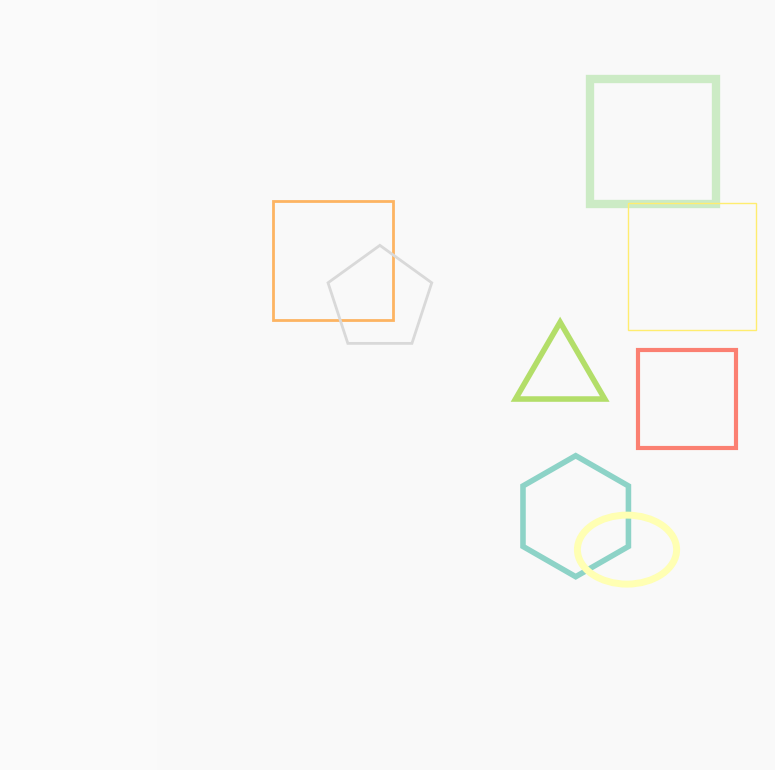[{"shape": "hexagon", "thickness": 2, "radius": 0.39, "center": [0.743, 0.33]}, {"shape": "oval", "thickness": 2.5, "radius": 0.32, "center": [0.809, 0.286]}, {"shape": "square", "thickness": 1.5, "radius": 0.32, "center": [0.886, 0.481]}, {"shape": "square", "thickness": 1, "radius": 0.39, "center": [0.429, 0.661]}, {"shape": "triangle", "thickness": 2, "radius": 0.33, "center": [0.723, 0.515]}, {"shape": "pentagon", "thickness": 1, "radius": 0.35, "center": [0.49, 0.611]}, {"shape": "square", "thickness": 3, "radius": 0.41, "center": [0.842, 0.816]}, {"shape": "square", "thickness": 0.5, "radius": 0.41, "center": [0.893, 0.653]}]